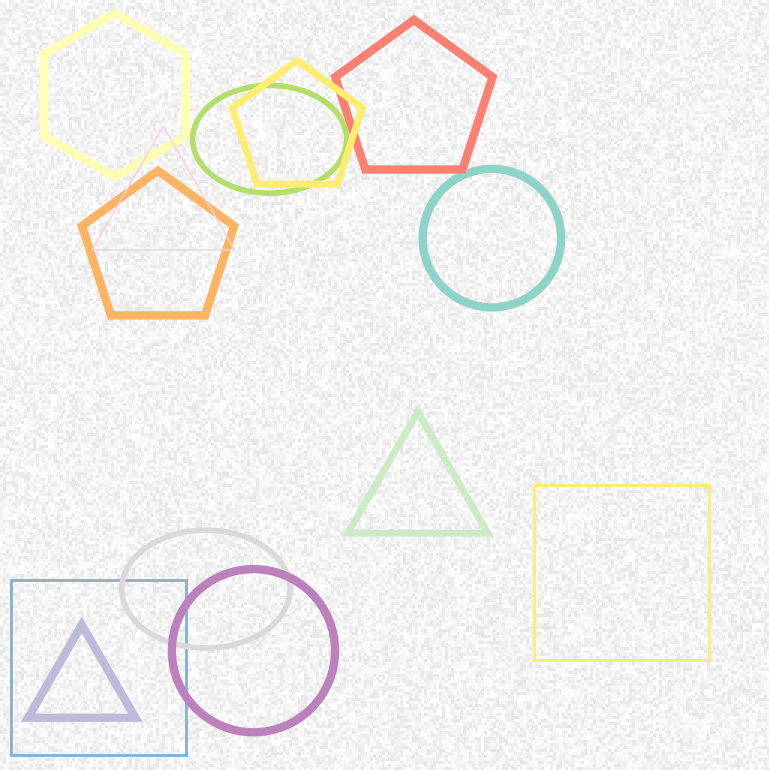[{"shape": "circle", "thickness": 3, "radius": 0.45, "center": [0.639, 0.691]}, {"shape": "hexagon", "thickness": 3, "radius": 0.53, "center": [0.149, 0.877]}, {"shape": "triangle", "thickness": 3, "radius": 0.4, "center": [0.106, 0.108]}, {"shape": "pentagon", "thickness": 3, "radius": 0.54, "center": [0.538, 0.867]}, {"shape": "square", "thickness": 1, "radius": 0.57, "center": [0.128, 0.133]}, {"shape": "pentagon", "thickness": 3, "radius": 0.52, "center": [0.205, 0.674]}, {"shape": "oval", "thickness": 2, "radius": 0.5, "center": [0.35, 0.819]}, {"shape": "triangle", "thickness": 0.5, "radius": 0.53, "center": [0.212, 0.729]}, {"shape": "oval", "thickness": 2, "radius": 0.55, "center": [0.267, 0.235]}, {"shape": "circle", "thickness": 3, "radius": 0.53, "center": [0.329, 0.155]}, {"shape": "triangle", "thickness": 2.5, "radius": 0.52, "center": [0.543, 0.36]}, {"shape": "square", "thickness": 1, "radius": 0.57, "center": [0.807, 0.256]}, {"shape": "pentagon", "thickness": 2.5, "radius": 0.44, "center": [0.386, 0.833]}]